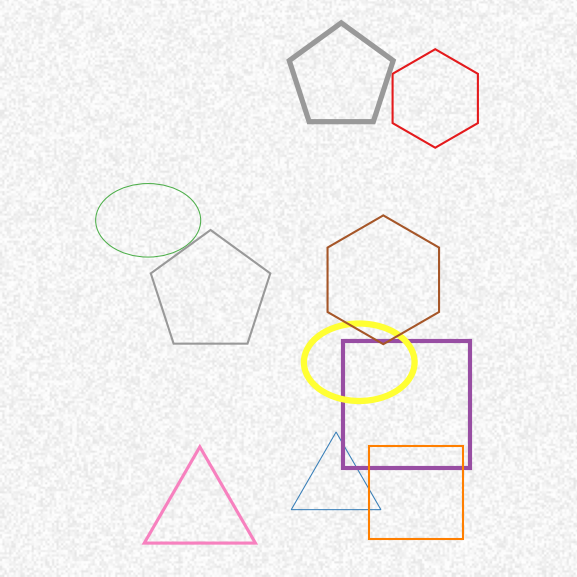[{"shape": "hexagon", "thickness": 1, "radius": 0.43, "center": [0.754, 0.829]}, {"shape": "triangle", "thickness": 0.5, "radius": 0.45, "center": [0.582, 0.161]}, {"shape": "oval", "thickness": 0.5, "radius": 0.45, "center": [0.257, 0.618]}, {"shape": "square", "thickness": 2, "radius": 0.55, "center": [0.704, 0.298]}, {"shape": "square", "thickness": 1, "radius": 0.4, "center": [0.72, 0.146]}, {"shape": "oval", "thickness": 3, "radius": 0.48, "center": [0.622, 0.372]}, {"shape": "hexagon", "thickness": 1, "radius": 0.56, "center": [0.664, 0.515]}, {"shape": "triangle", "thickness": 1.5, "radius": 0.56, "center": [0.346, 0.114]}, {"shape": "pentagon", "thickness": 2.5, "radius": 0.47, "center": [0.591, 0.865]}, {"shape": "pentagon", "thickness": 1, "radius": 0.54, "center": [0.365, 0.492]}]